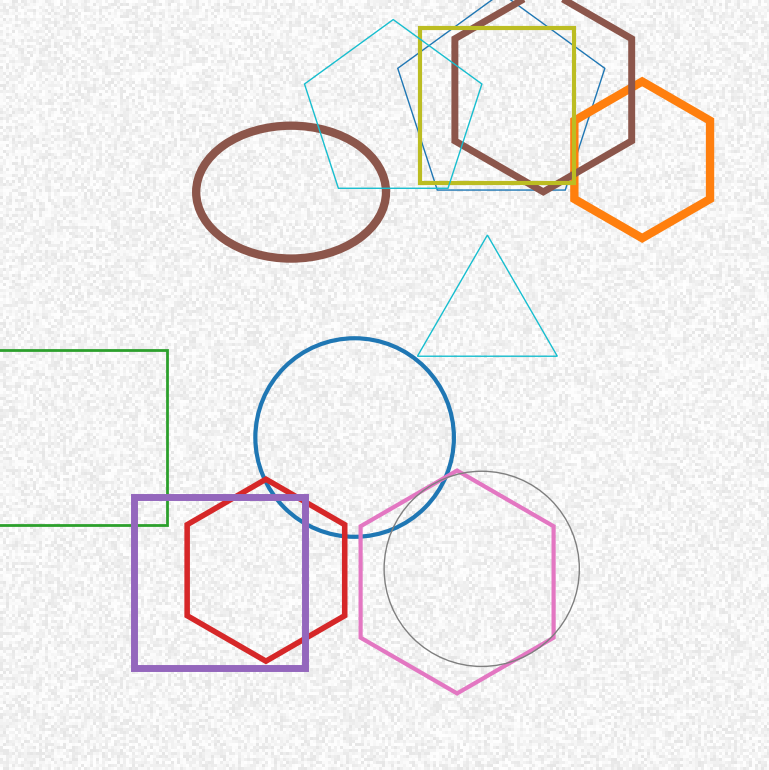[{"shape": "pentagon", "thickness": 0.5, "radius": 0.71, "center": [0.651, 0.868]}, {"shape": "circle", "thickness": 1.5, "radius": 0.64, "center": [0.461, 0.432]}, {"shape": "hexagon", "thickness": 3, "radius": 0.51, "center": [0.834, 0.792]}, {"shape": "square", "thickness": 1, "radius": 0.57, "center": [0.103, 0.432]}, {"shape": "hexagon", "thickness": 2, "radius": 0.59, "center": [0.345, 0.26]}, {"shape": "square", "thickness": 2.5, "radius": 0.56, "center": [0.285, 0.243]}, {"shape": "oval", "thickness": 3, "radius": 0.62, "center": [0.378, 0.75]}, {"shape": "hexagon", "thickness": 2.5, "radius": 0.66, "center": [0.706, 0.883]}, {"shape": "hexagon", "thickness": 1.5, "radius": 0.72, "center": [0.594, 0.244]}, {"shape": "circle", "thickness": 0.5, "radius": 0.63, "center": [0.626, 0.261]}, {"shape": "square", "thickness": 1.5, "radius": 0.5, "center": [0.646, 0.863]}, {"shape": "triangle", "thickness": 0.5, "radius": 0.52, "center": [0.633, 0.59]}, {"shape": "pentagon", "thickness": 0.5, "radius": 0.61, "center": [0.511, 0.853]}]